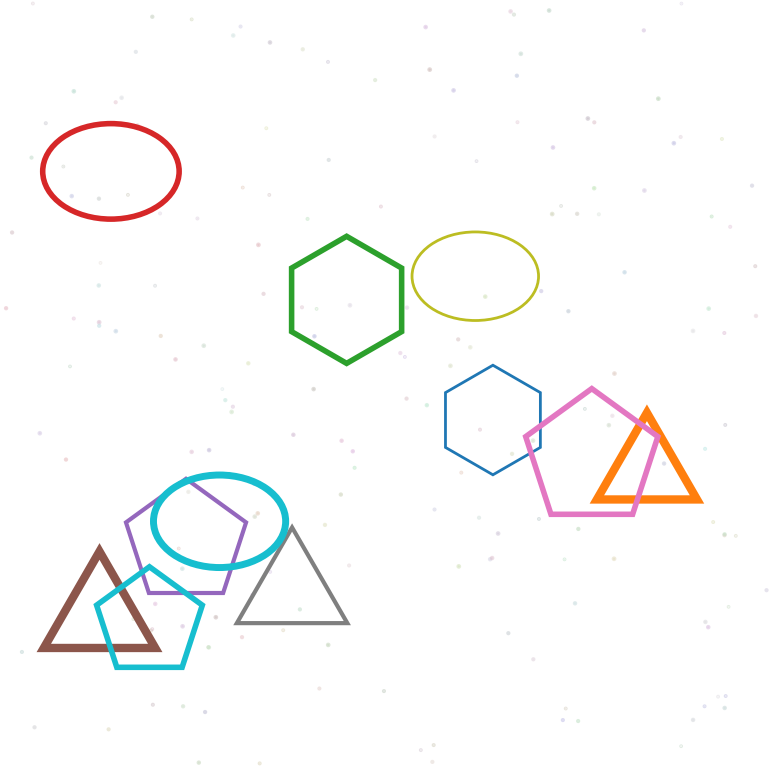[{"shape": "hexagon", "thickness": 1, "radius": 0.36, "center": [0.64, 0.455]}, {"shape": "triangle", "thickness": 3, "radius": 0.38, "center": [0.84, 0.389]}, {"shape": "hexagon", "thickness": 2, "radius": 0.41, "center": [0.45, 0.611]}, {"shape": "oval", "thickness": 2, "radius": 0.44, "center": [0.144, 0.777]}, {"shape": "pentagon", "thickness": 1.5, "radius": 0.41, "center": [0.242, 0.296]}, {"shape": "triangle", "thickness": 3, "radius": 0.42, "center": [0.129, 0.2]}, {"shape": "pentagon", "thickness": 2, "radius": 0.45, "center": [0.769, 0.405]}, {"shape": "triangle", "thickness": 1.5, "radius": 0.41, "center": [0.379, 0.232]}, {"shape": "oval", "thickness": 1, "radius": 0.41, "center": [0.617, 0.641]}, {"shape": "pentagon", "thickness": 2, "radius": 0.36, "center": [0.194, 0.192]}, {"shape": "oval", "thickness": 2.5, "radius": 0.43, "center": [0.285, 0.323]}]